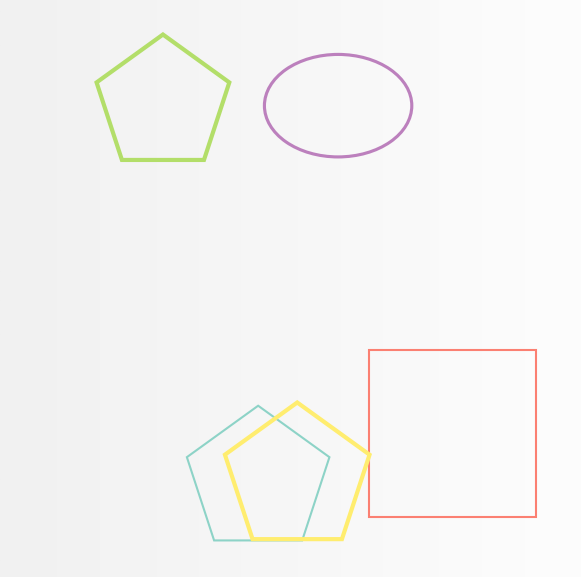[{"shape": "pentagon", "thickness": 1, "radius": 0.64, "center": [0.444, 0.168]}, {"shape": "square", "thickness": 1, "radius": 0.72, "center": [0.779, 0.248]}, {"shape": "pentagon", "thickness": 2, "radius": 0.6, "center": [0.28, 0.819]}, {"shape": "oval", "thickness": 1.5, "radius": 0.63, "center": [0.582, 0.816]}, {"shape": "pentagon", "thickness": 2, "radius": 0.65, "center": [0.511, 0.171]}]